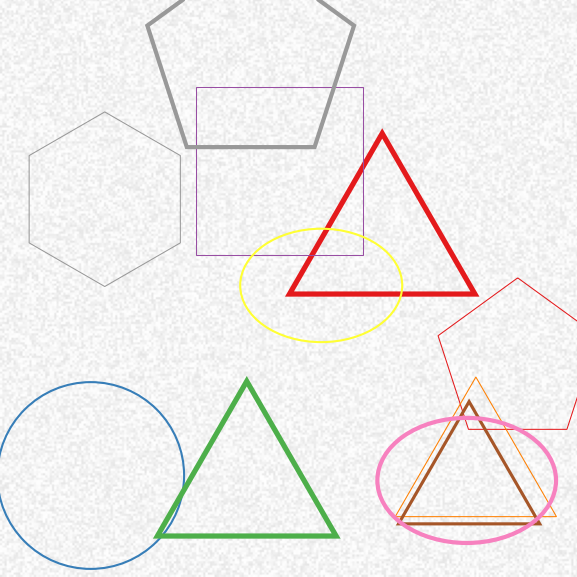[{"shape": "pentagon", "thickness": 0.5, "radius": 0.72, "center": [0.896, 0.373]}, {"shape": "triangle", "thickness": 2.5, "radius": 0.93, "center": [0.662, 0.583]}, {"shape": "circle", "thickness": 1, "radius": 0.81, "center": [0.157, 0.176]}, {"shape": "triangle", "thickness": 2.5, "radius": 0.89, "center": [0.427, 0.16]}, {"shape": "square", "thickness": 0.5, "radius": 0.73, "center": [0.484, 0.703]}, {"shape": "triangle", "thickness": 0.5, "radius": 0.81, "center": [0.824, 0.185]}, {"shape": "oval", "thickness": 1, "radius": 0.7, "center": [0.556, 0.505]}, {"shape": "triangle", "thickness": 1.5, "radius": 0.71, "center": [0.812, 0.163]}, {"shape": "oval", "thickness": 2, "radius": 0.77, "center": [0.808, 0.167]}, {"shape": "pentagon", "thickness": 2, "radius": 0.94, "center": [0.434, 0.897]}, {"shape": "hexagon", "thickness": 0.5, "radius": 0.76, "center": [0.181, 0.654]}]